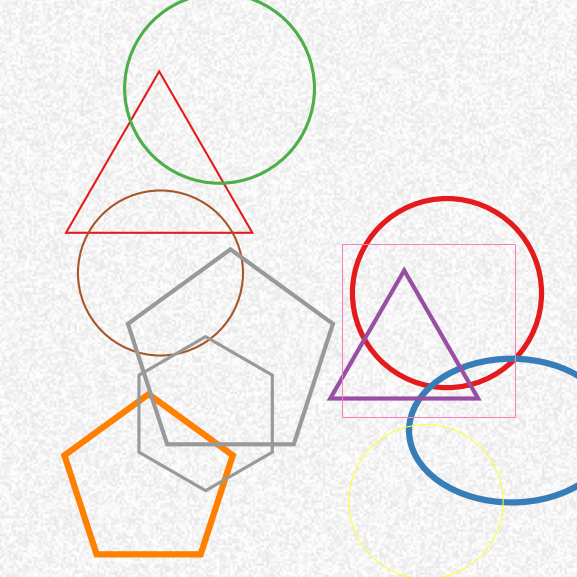[{"shape": "circle", "thickness": 2.5, "radius": 0.82, "center": [0.774, 0.492]}, {"shape": "triangle", "thickness": 1, "radius": 0.93, "center": [0.276, 0.689]}, {"shape": "oval", "thickness": 3, "radius": 0.89, "center": [0.886, 0.254]}, {"shape": "circle", "thickness": 1.5, "radius": 0.82, "center": [0.38, 0.846]}, {"shape": "triangle", "thickness": 2, "radius": 0.74, "center": [0.7, 0.383]}, {"shape": "pentagon", "thickness": 3, "radius": 0.77, "center": [0.257, 0.163]}, {"shape": "circle", "thickness": 0.5, "radius": 0.67, "center": [0.738, 0.131]}, {"shape": "circle", "thickness": 1, "radius": 0.71, "center": [0.278, 0.526]}, {"shape": "square", "thickness": 0.5, "radius": 0.75, "center": [0.742, 0.427]}, {"shape": "hexagon", "thickness": 1.5, "radius": 0.67, "center": [0.356, 0.283]}, {"shape": "pentagon", "thickness": 2, "radius": 0.93, "center": [0.399, 0.381]}]